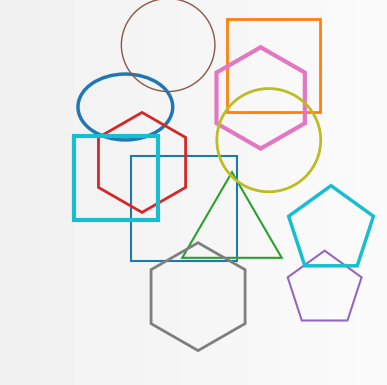[{"shape": "oval", "thickness": 2.5, "radius": 0.61, "center": [0.323, 0.722]}, {"shape": "square", "thickness": 1.5, "radius": 0.68, "center": [0.474, 0.458]}, {"shape": "square", "thickness": 2, "radius": 0.6, "center": [0.706, 0.83]}, {"shape": "triangle", "thickness": 1.5, "radius": 0.74, "center": [0.599, 0.404]}, {"shape": "hexagon", "thickness": 2, "radius": 0.65, "center": [0.367, 0.578]}, {"shape": "pentagon", "thickness": 1.5, "radius": 0.5, "center": [0.838, 0.249]}, {"shape": "circle", "thickness": 1, "radius": 0.6, "center": [0.434, 0.883]}, {"shape": "hexagon", "thickness": 3, "radius": 0.66, "center": [0.673, 0.746]}, {"shape": "hexagon", "thickness": 2, "radius": 0.7, "center": [0.511, 0.229]}, {"shape": "circle", "thickness": 2, "radius": 0.67, "center": [0.694, 0.636]}, {"shape": "pentagon", "thickness": 2.5, "radius": 0.58, "center": [0.854, 0.403]}, {"shape": "square", "thickness": 3, "radius": 0.54, "center": [0.3, 0.537]}]